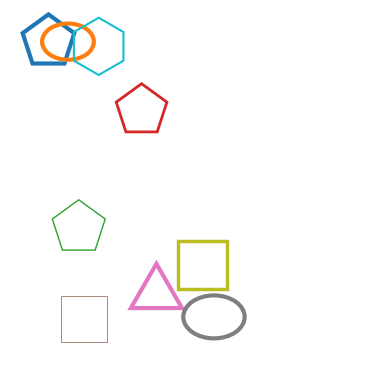[{"shape": "pentagon", "thickness": 3, "radius": 0.35, "center": [0.126, 0.892]}, {"shape": "oval", "thickness": 3, "radius": 0.34, "center": [0.177, 0.892]}, {"shape": "pentagon", "thickness": 1, "radius": 0.36, "center": [0.205, 0.409]}, {"shape": "pentagon", "thickness": 2, "radius": 0.35, "center": [0.368, 0.713]}, {"shape": "square", "thickness": 0.5, "radius": 0.3, "center": [0.217, 0.172]}, {"shape": "triangle", "thickness": 3, "radius": 0.38, "center": [0.406, 0.238]}, {"shape": "oval", "thickness": 3, "radius": 0.4, "center": [0.556, 0.177]}, {"shape": "square", "thickness": 2.5, "radius": 0.31, "center": [0.526, 0.312]}, {"shape": "hexagon", "thickness": 1.5, "radius": 0.37, "center": [0.256, 0.88]}]